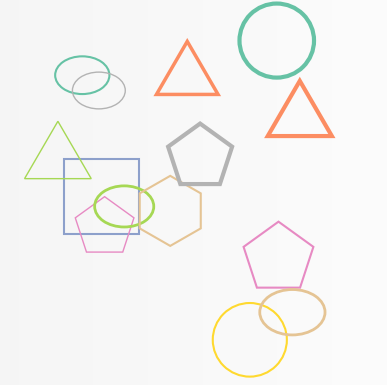[{"shape": "circle", "thickness": 3, "radius": 0.48, "center": [0.714, 0.895]}, {"shape": "oval", "thickness": 1.5, "radius": 0.35, "center": [0.212, 0.805]}, {"shape": "triangle", "thickness": 2.5, "radius": 0.46, "center": [0.483, 0.801]}, {"shape": "triangle", "thickness": 3, "radius": 0.48, "center": [0.774, 0.694]}, {"shape": "square", "thickness": 1.5, "radius": 0.48, "center": [0.261, 0.49]}, {"shape": "pentagon", "thickness": 1.5, "radius": 0.47, "center": [0.719, 0.33]}, {"shape": "pentagon", "thickness": 1, "radius": 0.4, "center": [0.27, 0.41]}, {"shape": "triangle", "thickness": 1, "radius": 0.5, "center": [0.149, 0.586]}, {"shape": "oval", "thickness": 2, "radius": 0.38, "center": [0.321, 0.464]}, {"shape": "circle", "thickness": 1.5, "radius": 0.48, "center": [0.645, 0.117]}, {"shape": "oval", "thickness": 2, "radius": 0.42, "center": [0.755, 0.189]}, {"shape": "hexagon", "thickness": 1.5, "radius": 0.45, "center": [0.439, 0.452]}, {"shape": "oval", "thickness": 1, "radius": 0.34, "center": [0.255, 0.765]}, {"shape": "pentagon", "thickness": 3, "radius": 0.43, "center": [0.516, 0.592]}]